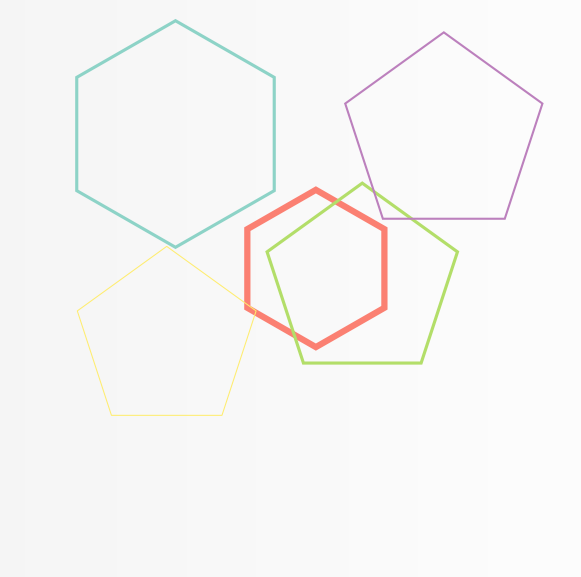[{"shape": "hexagon", "thickness": 1.5, "radius": 0.98, "center": [0.302, 0.767]}, {"shape": "hexagon", "thickness": 3, "radius": 0.68, "center": [0.543, 0.534]}, {"shape": "pentagon", "thickness": 1.5, "radius": 0.86, "center": [0.623, 0.51]}, {"shape": "pentagon", "thickness": 1, "radius": 0.89, "center": [0.764, 0.765]}, {"shape": "pentagon", "thickness": 0.5, "radius": 0.81, "center": [0.287, 0.411]}]